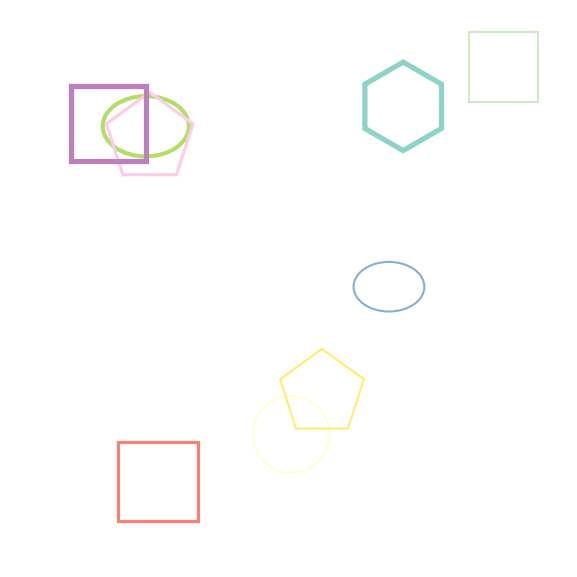[{"shape": "hexagon", "thickness": 2.5, "radius": 0.38, "center": [0.698, 0.815]}, {"shape": "circle", "thickness": 0.5, "radius": 0.33, "center": [0.504, 0.247]}, {"shape": "square", "thickness": 1.5, "radius": 0.34, "center": [0.273, 0.166]}, {"shape": "oval", "thickness": 1, "radius": 0.31, "center": [0.674, 0.503]}, {"shape": "oval", "thickness": 2, "radius": 0.37, "center": [0.253, 0.78]}, {"shape": "pentagon", "thickness": 1.5, "radius": 0.39, "center": [0.259, 0.76]}, {"shape": "square", "thickness": 2.5, "radius": 0.32, "center": [0.188, 0.786]}, {"shape": "square", "thickness": 1, "radius": 0.3, "center": [0.871, 0.883]}, {"shape": "pentagon", "thickness": 1, "radius": 0.38, "center": [0.558, 0.319]}]